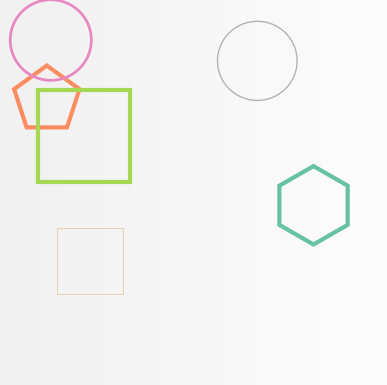[{"shape": "hexagon", "thickness": 3, "radius": 0.51, "center": [0.809, 0.467]}, {"shape": "pentagon", "thickness": 3, "radius": 0.44, "center": [0.121, 0.741]}, {"shape": "circle", "thickness": 2, "radius": 0.52, "center": [0.131, 0.896]}, {"shape": "square", "thickness": 3, "radius": 0.59, "center": [0.218, 0.646]}, {"shape": "square", "thickness": 0.5, "radius": 0.42, "center": [0.232, 0.322]}, {"shape": "circle", "thickness": 1, "radius": 0.51, "center": [0.664, 0.842]}]